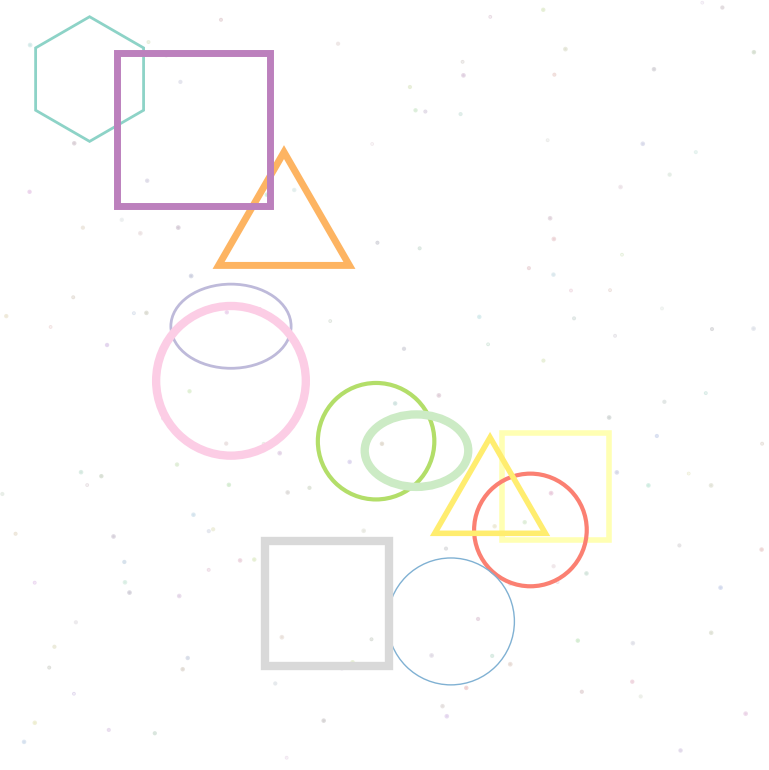[{"shape": "hexagon", "thickness": 1, "radius": 0.4, "center": [0.116, 0.897]}, {"shape": "square", "thickness": 2, "radius": 0.35, "center": [0.722, 0.368]}, {"shape": "oval", "thickness": 1, "radius": 0.39, "center": [0.3, 0.576]}, {"shape": "circle", "thickness": 1.5, "radius": 0.37, "center": [0.689, 0.312]}, {"shape": "circle", "thickness": 0.5, "radius": 0.41, "center": [0.586, 0.193]}, {"shape": "triangle", "thickness": 2.5, "radius": 0.49, "center": [0.369, 0.704]}, {"shape": "circle", "thickness": 1.5, "radius": 0.38, "center": [0.488, 0.427]}, {"shape": "circle", "thickness": 3, "radius": 0.49, "center": [0.3, 0.505]}, {"shape": "square", "thickness": 3, "radius": 0.4, "center": [0.424, 0.216]}, {"shape": "square", "thickness": 2.5, "radius": 0.5, "center": [0.252, 0.832]}, {"shape": "oval", "thickness": 3, "radius": 0.34, "center": [0.541, 0.415]}, {"shape": "triangle", "thickness": 2, "radius": 0.41, "center": [0.636, 0.349]}]